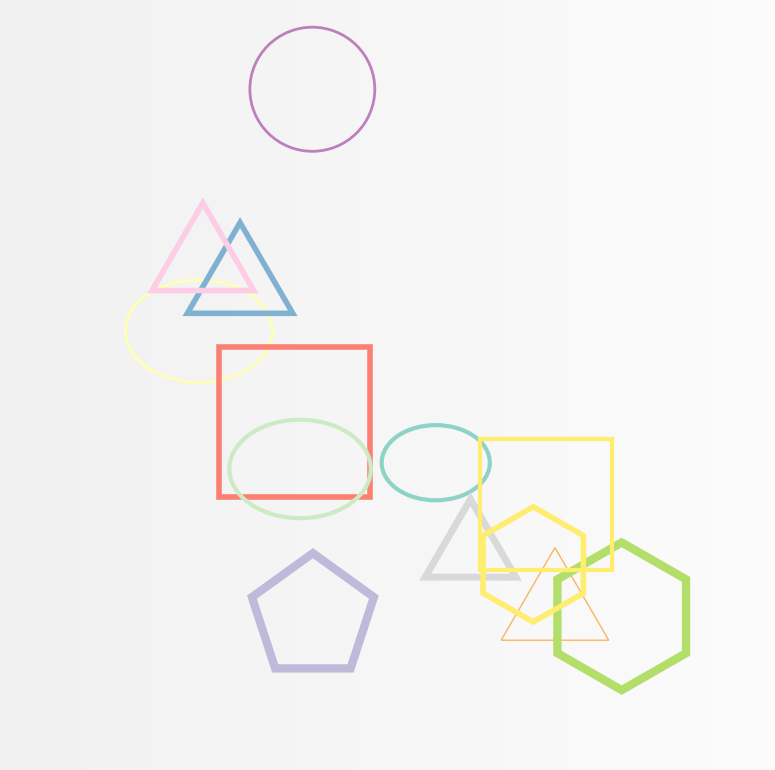[{"shape": "oval", "thickness": 1.5, "radius": 0.35, "center": [0.562, 0.399]}, {"shape": "oval", "thickness": 1, "radius": 0.47, "center": [0.257, 0.57]}, {"shape": "pentagon", "thickness": 3, "radius": 0.41, "center": [0.404, 0.199]}, {"shape": "square", "thickness": 2, "radius": 0.48, "center": [0.38, 0.452]}, {"shape": "triangle", "thickness": 2, "radius": 0.39, "center": [0.31, 0.632]}, {"shape": "triangle", "thickness": 0.5, "radius": 0.4, "center": [0.716, 0.209]}, {"shape": "hexagon", "thickness": 3, "radius": 0.48, "center": [0.802, 0.2]}, {"shape": "triangle", "thickness": 2, "radius": 0.38, "center": [0.262, 0.661]}, {"shape": "triangle", "thickness": 2.5, "radius": 0.34, "center": [0.607, 0.284]}, {"shape": "circle", "thickness": 1, "radius": 0.4, "center": [0.403, 0.884]}, {"shape": "oval", "thickness": 1.5, "radius": 0.46, "center": [0.387, 0.391]}, {"shape": "square", "thickness": 1.5, "radius": 0.43, "center": [0.704, 0.345]}, {"shape": "hexagon", "thickness": 2, "radius": 0.37, "center": [0.688, 0.267]}]